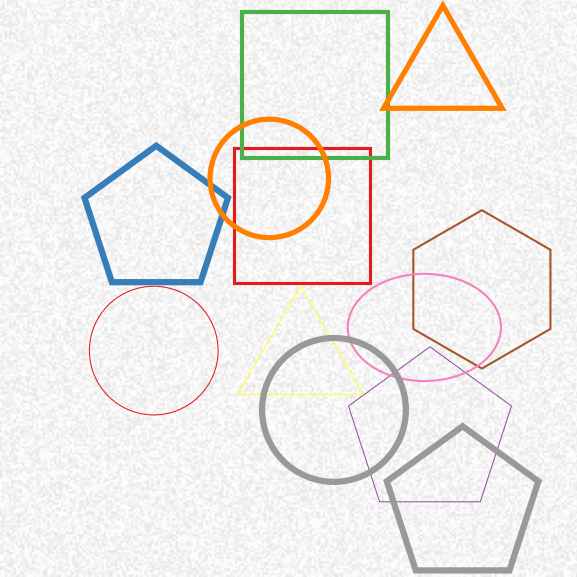[{"shape": "square", "thickness": 1.5, "radius": 0.59, "center": [0.523, 0.626]}, {"shape": "circle", "thickness": 0.5, "radius": 0.56, "center": [0.266, 0.392]}, {"shape": "pentagon", "thickness": 3, "radius": 0.65, "center": [0.271, 0.616]}, {"shape": "square", "thickness": 2, "radius": 0.63, "center": [0.545, 0.853]}, {"shape": "pentagon", "thickness": 0.5, "radius": 0.74, "center": [0.745, 0.25]}, {"shape": "triangle", "thickness": 2.5, "radius": 0.59, "center": [0.767, 0.871]}, {"shape": "circle", "thickness": 2.5, "radius": 0.51, "center": [0.466, 0.69]}, {"shape": "triangle", "thickness": 0.5, "radius": 0.63, "center": [0.52, 0.379]}, {"shape": "hexagon", "thickness": 1, "radius": 0.69, "center": [0.834, 0.498]}, {"shape": "oval", "thickness": 1, "radius": 0.66, "center": [0.735, 0.432]}, {"shape": "circle", "thickness": 3, "radius": 0.62, "center": [0.578, 0.289]}, {"shape": "pentagon", "thickness": 3, "radius": 0.69, "center": [0.801, 0.123]}]